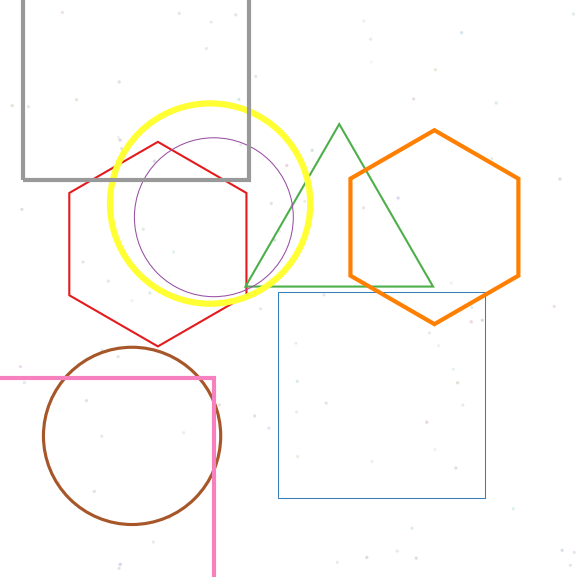[{"shape": "hexagon", "thickness": 1, "radius": 0.89, "center": [0.273, 0.576]}, {"shape": "square", "thickness": 0.5, "radius": 0.89, "center": [0.66, 0.315]}, {"shape": "triangle", "thickness": 1, "radius": 0.94, "center": [0.587, 0.597]}, {"shape": "circle", "thickness": 0.5, "radius": 0.69, "center": [0.37, 0.623]}, {"shape": "hexagon", "thickness": 2, "radius": 0.84, "center": [0.752, 0.606]}, {"shape": "circle", "thickness": 3, "radius": 0.87, "center": [0.364, 0.647]}, {"shape": "circle", "thickness": 1.5, "radius": 0.77, "center": [0.229, 0.244]}, {"shape": "square", "thickness": 2, "radius": 0.95, "center": [0.181, 0.154]}, {"shape": "square", "thickness": 2, "radius": 0.98, "center": [0.235, 0.883]}]